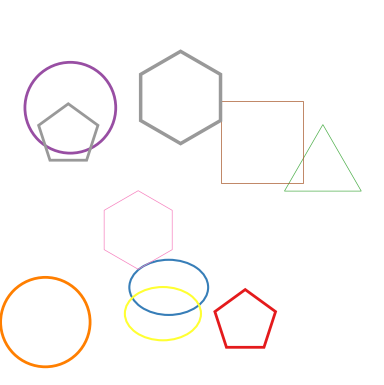[{"shape": "pentagon", "thickness": 2, "radius": 0.41, "center": [0.637, 0.165]}, {"shape": "oval", "thickness": 1.5, "radius": 0.51, "center": [0.438, 0.254]}, {"shape": "triangle", "thickness": 0.5, "radius": 0.58, "center": [0.839, 0.561]}, {"shape": "circle", "thickness": 2, "radius": 0.59, "center": [0.183, 0.72]}, {"shape": "circle", "thickness": 2, "radius": 0.58, "center": [0.118, 0.163]}, {"shape": "oval", "thickness": 1.5, "radius": 0.49, "center": [0.423, 0.185]}, {"shape": "square", "thickness": 0.5, "radius": 0.53, "center": [0.681, 0.63]}, {"shape": "hexagon", "thickness": 0.5, "radius": 0.51, "center": [0.359, 0.403]}, {"shape": "pentagon", "thickness": 2, "radius": 0.4, "center": [0.177, 0.649]}, {"shape": "hexagon", "thickness": 2.5, "radius": 0.6, "center": [0.469, 0.747]}]